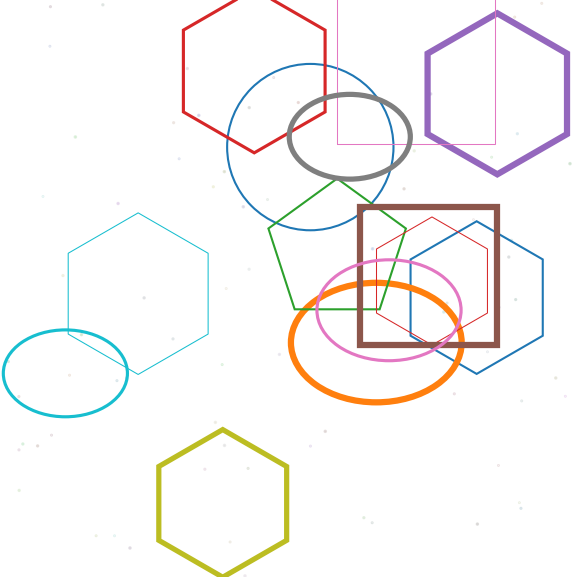[{"shape": "hexagon", "thickness": 1, "radius": 0.66, "center": [0.825, 0.484]}, {"shape": "circle", "thickness": 1, "radius": 0.72, "center": [0.537, 0.744]}, {"shape": "oval", "thickness": 3, "radius": 0.74, "center": [0.652, 0.406]}, {"shape": "pentagon", "thickness": 1, "radius": 0.63, "center": [0.584, 0.565]}, {"shape": "hexagon", "thickness": 1.5, "radius": 0.71, "center": [0.44, 0.876]}, {"shape": "hexagon", "thickness": 0.5, "radius": 0.55, "center": [0.748, 0.513]}, {"shape": "hexagon", "thickness": 3, "radius": 0.7, "center": [0.861, 0.837]}, {"shape": "square", "thickness": 3, "radius": 0.6, "center": [0.742, 0.521]}, {"shape": "oval", "thickness": 1.5, "radius": 0.62, "center": [0.674, 0.462]}, {"shape": "square", "thickness": 0.5, "radius": 0.68, "center": [0.72, 0.886]}, {"shape": "oval", "thickness": 2.5, "radius": 0.52, "center": [0.606, 0.762]}, {"shape": "hexagon", "thickness": 2.5, "radius": 0.64, "center": [0.386, 0.127]}, {"shape": "oval", "thickness": 1.5, "radius": 0.54, "center": [0.113, 0.353]}, {"shape": "hexagon", "thickness": 0.5, "radius": 0.7, "center": [0.239, 0.491]}]